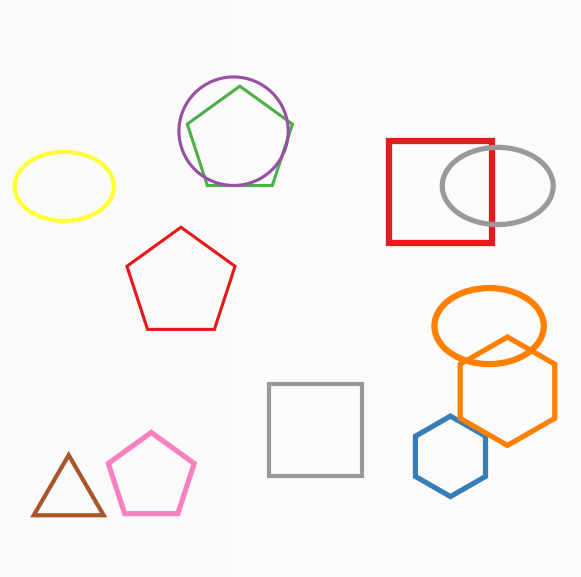[{"shape": "square", "thickness": 3, "radius": 0.44, "center": [0.758, 0.666]}, {"shape": "pentagon", "thickness": 1.5, "radius": 0.49, "center": [0.311, 0.508]}, {"shape": "hexagon", "thickness": 2.5, "radius": 0.35, "center": [0.775, 0.209]}, {"shape": "pentagon", "thickness": 1.5, "radius": 0.48, "center": [0.413, 0.755]}, {"shape": "circle", "thickness": 1.5, "radius": 0.47, "center": [0.402, 0.772]}, {"shape": "hexagon", "thickness": 2.5, "radius": 0.47, "center": [0.873, 0.322]}, {"shape": "oval", "thickness": 3, "radius": 0.47, "center": [0.841, 0.435]}, {"shape": "oval", "thickness": 2, "radius": 0.43, "center": [0.111, 0.676]}, {"shape": "triangle", "thickness": 2, "radius": 0.35, "center": [0.118, 0.142]}, {"shape": "pentagon", "thickness": 2.5, "radius": 0.39, "center": [0.26, 0.173]}, {"shape": "oval", "thickness": 2.5, "radius": 0.48, "center": [0.856, 0.677]}, {"shape": "square", "thickness": 2, "radius": 0.4, "center": [0.543, 0.254]}]